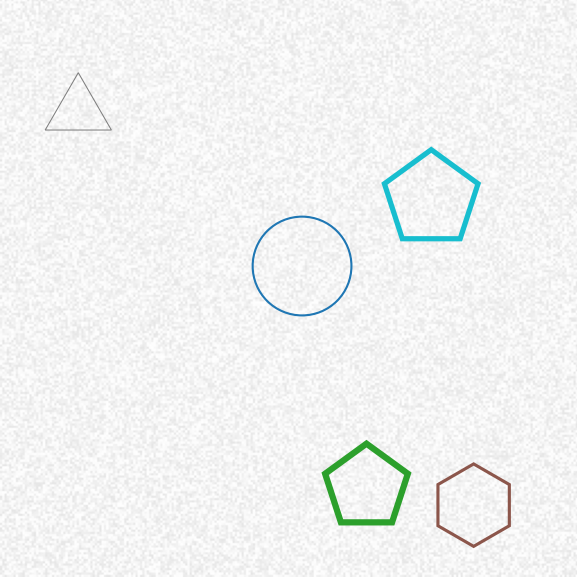[{"shape": "circle", "thickness": 1, "radius": 0.43, "center": [0.523, 0.538]}, {"shape": "pentagon", "thickness": 3, "radius": 0.38, "center": [0.635, 0.156]}, {"shape": "hexagon", "thickness": 1.5, "radius": 0.36, "center": [0.82, 0.124]}, {"shape": "triangle", "thickness": 0.5, "radius": 0.33, "center": [0.136, 0.807]}, {"shape": "pentagon", "thickness": 2.5, "radius": 0.43, "center": [0.747, 0.655]}]